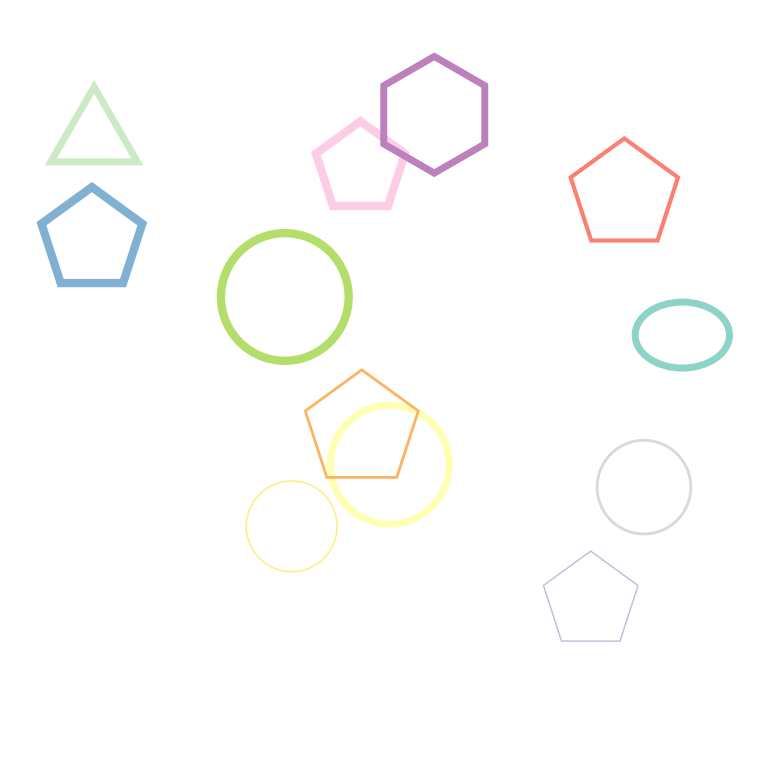[{"shape": "oval", "thickness": 2.5, "radius": 0.31, "center": [0.886, 0.565]}, {"shape": "circle", "thickness": 2.5, "radius": 0.39, "center": [0.506, 0.397]}, {"shape": "pentagon", "thickness": 0.5, "radius": 0.32, "center": [0.767, 0.22]}, {"shape": "pentagon", "thickness": 1.5, "radius": 0.37, "center": [0.811, 0.747]}, {"shape": "pentagon", "thickness": 3, "radius": 0.34, "center": [0.119, 0.688]}, {"shape": "pentagon", "thickness": 1, "radius": 0.39, "center": [0.47, 0.442]}, {"shape": "circle", "thickness": 3, "radius": 0.41, "center": [0.37, 0.614]}, {"shape": "pentagon", "thickness": 3, "radius": 0.3, "center": [0.468, 0.782]}, {"shape": "circle", "thickness": 1, "radius": 0.3, "center": [0.836, 0.367]}, {"shape": "hexagon", "thickness": 2.5, "radius": 0.38, "center": [0.564, 0.851]}, {"shape": "triangle", "thickness": 2.5, "radius": 0.32, "center": [0.122, 0.822]}, {"shape": "circle", "thickness": 0.5, "radius": 0.29, "center": [0.379, 0.316]}]